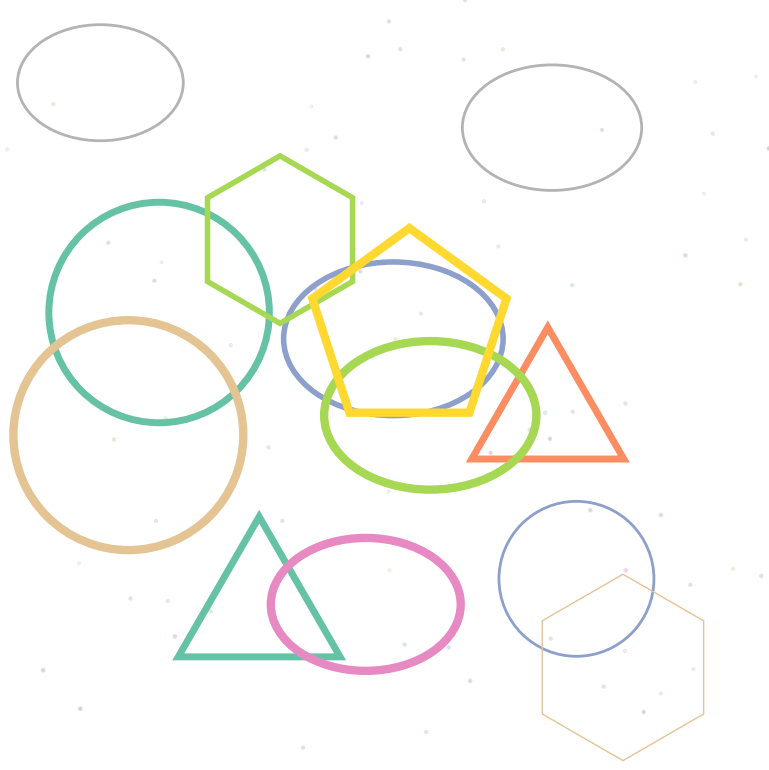[{"shape": "circle", "thickness": 2.5, "radius": 0.72, "center": [0.207, 0.594]}, {"shape": "triangle", "thickness": 2.5, "radius": 0.61, "center": [0.337, 0.208]}, {"shape": "triangle", "thickness": 2.5, "radius": 0.57, "center": [0.711, 0.461]}, {"shape": "circle", "thickness": 1, "radius": 0.5, "center": [0.749, 0.248]}, {"shape": "oval", "thickness": 2, "radius": 0.71, "center": [0.511, 0.56]}, {"shape": "oval", "thickness": 3, "radius": 0.62, "center": [0.475, 0.215]}, {"shape": "hexagon", "thickness": 2, "radius": 0.54, "center": [0.364, 0.689]}, {"shape": "oval", "thickness": 3, "radius": 0.69, "center": [0.559, 0.461]}, {"shape": "pentagon", "thickness": 3, "radius": 0.66, "center": [0.532, 0.571]}, {"shape": "hexagon", "thickness": 0.5, "radius": 0.61, "center": [0.809, 0.133]}, {"shape": "circle", "thickness": 3, "radius": 0.75, "center": [0.167, 0.435]}, {"shape": "oval", "thickness": 1, "radius": 0.54, "center": [0.13, 0.893]}, {"shape": "oval", "thickness": 1, "radius": 0.58, "center": [0.717, 0.834]}]